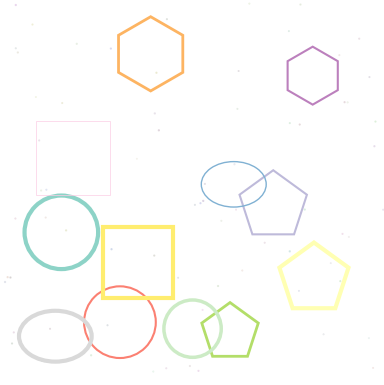[{"shape": "circle", "thickness": 3, "radius": 0.48, "center": [0.159, 0.397]}, {"shape": "pentagon", "thickness": 3, "radius": 0.47, "center": [0.815, 0.276]}, {"shape": "pentagon", "thickness": 1.5, "radius": 0.46, "center": [0.71, 0.466]}, {"shape": "circle", "thickness": 1.5, "radius": 0.47, "center": [0.312, 0.163]}, {"shape": "oval", "thickness": 1, "radius": 0.42, "center": [0.607, 0.521]}, {"shape": "hexagon", "thickness": 2, "radius": 0.48, "center": [0.391, 0.86]}, {"shape": "pentagon", "thickness": 2, "radius": 0.39, "center": [0.597, 0.137]}, {"shape": "square", "thickness": 0.5, "radius": 0.48, "center": [0.188, 0.589]}, {"shape": "oval", "thickness": 3, "radius": 0.47, "center": [0.144, 0.127]}, {"shape": "hexagon", "thickness": 1.5, "radius": 0.38, "center": [0.812, 0.803]}, {"shape": "circle", "thickness": 2.5, "radius": 0.37, "center": [0.5, 0.146]}, {"shape": "square", "thickness": 3, "radius": 0.46, "center": [0.358, 0.318]}]